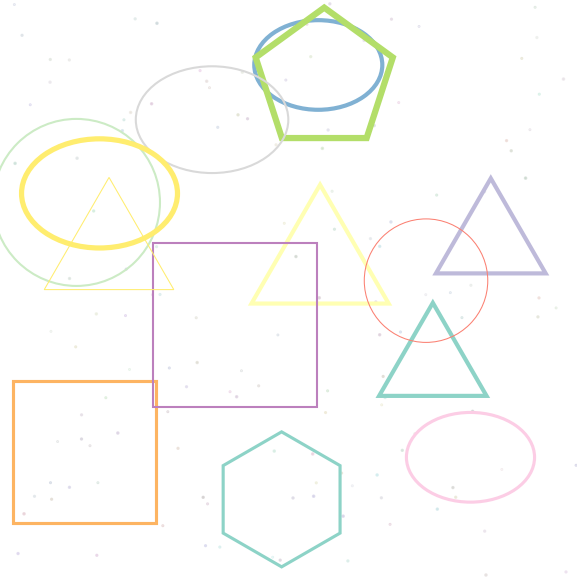[{"shape": "triangle", "thickness": 2, "radius": 0.54, "center": [0.749, 0.367]}, {"shape": "hexagon", "thickness": 1.5, "radius": 0.58, "center": [0.488, 0.134]}, {"shape": "triangle", "thickness": 2, "radius": 0.69, "center": [0.554, 0.542]}, {"shape": "triangle", "thickness": 2, "radius": 0.55, "center": [0.85, 0.581]}, {"shape": "circle", "thickness": 0.5, "radius": 0.53, "center": [0.738, 0.513]}, {"shape": "oval", "thickness": 2, "radius": 0.55, "center": [0.551, 0.887]}, {"shape": "square", "thickness": 1.5, "radius": 0.62, "center": [0.147, 0.216]}, {"shape": "pentagon", "thickness": 3, "radius": 0.62, "center": [0.561, 0.861]}, {"shape": "oval", "thickness": 1.5, "radius": 0.55, "center": [0.815, 0.207]}, {"shape": "oval", "thickness": 1, "radius": 0.66, "center": [0.367, 0.792]}, {"shape": "square", "thickness": 1, "radius": 0.71, "center": [0.407, 0.437]}, {"shape": "circle", "thickness": 1, "radius": 0.72, "center": [0.132, 0.649]}, {"shape": "oval", "thickness": 2.5, "radius": 0.68, "center": [0.172, 0.664]}, {"shape": "triangle", "thickness": 0.5, "radius": 0.65, "center": [0.189, 0.562]}]